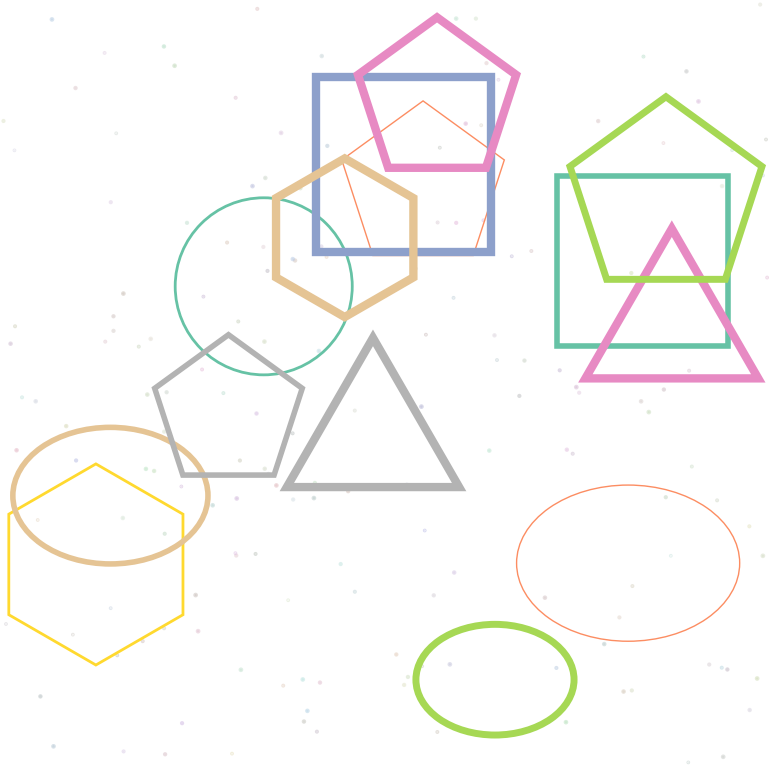[{"shape": "square", "thickness": 2, "radius": 0.55, "center": [0.834, 0.661]}, {"shape": "circle", "thickness": 1, "radius": 0.57, "center": [0.342, 0.628]}, {"shape": "pentagon", "thickness": 0.5, "radius": 0.55, "center": [0.549, 0.758]}, {"shape": "oval", "thickness": 0.5, "radius": 0.72, "center": [0.816, 0.269]}, {"shape": "square", "thickness": 3, "radius": 0.57, "center": [0.525, 0.786]}, {"shape": "triangle", "thickness": 3, "radius": 0.65, "center": [0.872, 0.573]}, {"shape": "pentagon", "thickness": 3, "radius": 0.54, "center": [0.568, 0.869]}, {"shape": "oval", "thickness": 2.5, "radius": 0.51, "center": [0.643, 0.117]}, {"shape": "pentagon", "thickness": 2.5, "radius": 0.66, "center": [0.865, 0.743]}, {"shape": "hexagon", "thickness": 1, "radius": 0.65, "center": [0.125, 0.267]}, {"shape": "oval", "thickness": 2, "radius": 0.63, "center": [0.143, 0.356]}, {"shape": "hexagon", "thickness": 3, "radius": 0.51, "center": [0.448, 0.691]}, {"shape": "pentagon", "thickness": 2, "radius": 0.5, "center": [0.297, 0.465]}, {"shape": "triangle", "thickness": 3, "radius": 0.65, "center": [0.484, 0.432]}]